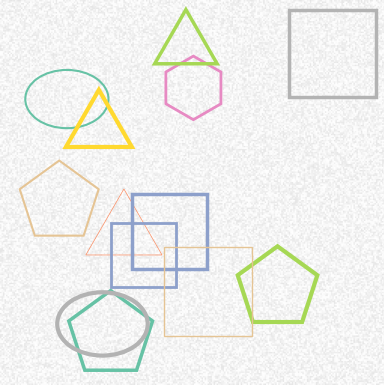[{"shape": "oval", "thickness": 1.5, "radius": 0.54, "center": [0.174, 0.743]}, {"shape": "pentagon", "thickness": 2.5, "radius": 0.57, "center": [0.287, 0.131]}, {"shape": "triangle", "thickness": 0.5, "radius": 0.57, "center": [0.322, 0.395]}, {"shape": "square", "thickness": 2, "radius": 0.42, "center": [0.373, 0.338]}, {"shape": "square", "thickness": 2.5, "radius": 0.49, "center": [0.44, 0.399]}, {"shape": "hexagon", "thickness": 2, "radius": 0.41, "center": [0.502, 0.772]}, {"shape": "pentagon", "thickness": 3, "radius": 0.54, "center": [0.721, 0.252]}, {"shape": "triangle", "thickness": 2.5, "radius": 0.47, "center": [0.483, 0.881]}, {"shape": "triangle", "thickness": 3, "radius": 0.49, "center": [0.257, 0.668]}, {"shape": "square", "thickness": 1, "radius": 0.58, "center": [0.54, 0.243]}, {"shape": "pentagon", "thickness": 1.5, "radius": 0.54, "center": [0.154, 0.475]}, {"shape": "square", "thickness": 2.5, "radius": 0.57, "center": [0.863, 0.862]}, {"shape": "oval", "thickness": 3, "radius": 0.59, "center": [0.266, 0.159]}]